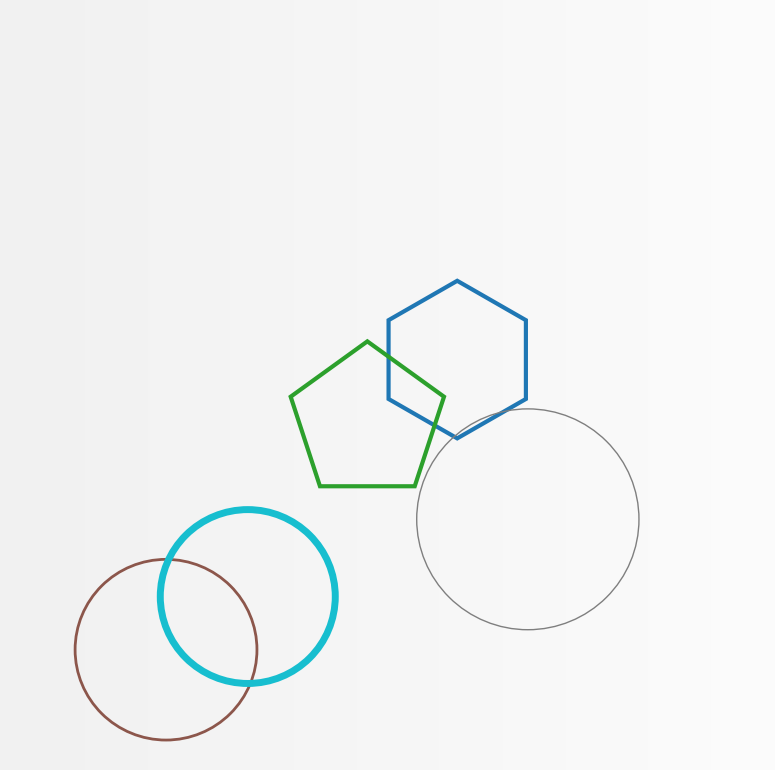[{"shape": "hexagon", "thickness": 1.5, "radius": 0.51, "center": [0.59, 0.533]}, {"shape": "pentagon", "thickness": 1.5, "radius": 0.52, "center": [0.474, 0.453]}, {"shape": "circle", "thickness": 1, "radius": 0.59, "center": [0.214, 0.156]}, {"shape": "circle", "thickness": 0.5, "radius": 0.72, "center": [0.681, 0.326]}, {"shape": "circle", "thickness": 2.5, "radius": 0.56, "center": [0.32, 0.225]}]